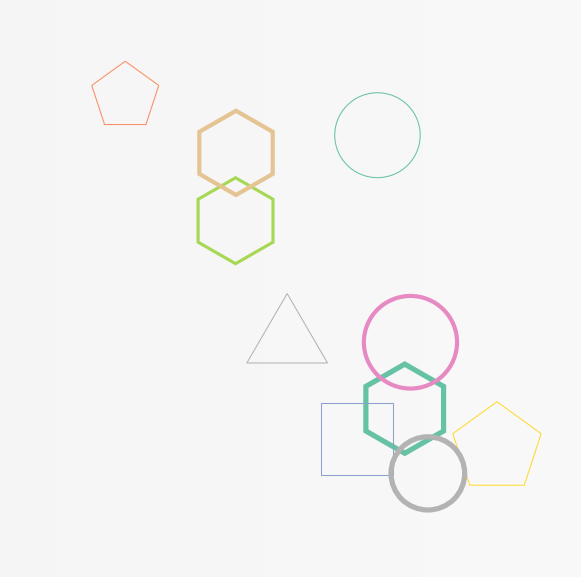[{"shape": "hexagon", "thickness": 2.5, "radius": 0.39, "center": [0.696, 0.291]}, {"shape": "circle", "thickness": 0.5, "radius": 0.37, "center": [0.649, 0.765]}, {"shape": "pentagon", "thickness": 0.5, "radius": 0.3, "center": [0.215, 0.832]}, {"shape": "square", "thickness": 0.5, "radius": 0.31, "center": [0.614, 0.239]}, {"shape": "circle", "thickness": 2, "radius": 0.4, "center": [0.706, 0.406]}, {"shape": "hexagon", "thickness": 1.5, "radius": 0.37, "center": [0.405, 0.617]}, {"shape": "pentagon", "thickness": 0.5, "radius": 0.4, "center": [0.855, 0.224]}, {"shape": "hexagon", "thickness": 2, "radius": 0.36, "center": [0.406, 0.734]}, {"shape": "circle", "thickness": 2.5, "radius": 0.32, "center": [0.736, 0.179]}, {"shape": "triangle", "thickness": 0.5, "radius": 0.4, "center": [0.494, 0.411]}]